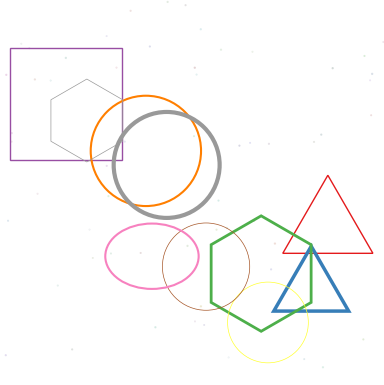[{"shape": "triangle", "thickness": 1, "radius": 0.68, "center": [0.852, 0.41]}, {"shape": "triangle", "thickness": 2.5, "radius": 0.56, "center": [0.808, 0.248]}, {"shape": "hexagon", "thickness": 2, "radius": 0.75, "center": [0.678, 0.289]}, {"shape": "square", "thickness": 1, "radius": 0.72, "center": [0.171, 0.731]}, {"shape": "circle", "thickness": 1.5, "radius": 0.72, "center": [0.379, 0.608]}, {"shape": "circle", "thickness": 0.5, "radius": 0.52, "center": [0.696, 0.162]}, {"shape": "circle", "thickness": 0.5, "radius": 0.57, "center": [0.535, 0.307]}, {"shape": "oval", "thickness": 1.5, "radius": 0.61, "center": [0.395, 0.334]}, {"shape": "hexagon", "thickness": 0.5, "radius": 0.54, "center": [0.226, 0.687]}, {"shape": "circle", "thickness": 3, "radius": 0.69, "center": [0.433, 0.572]}]